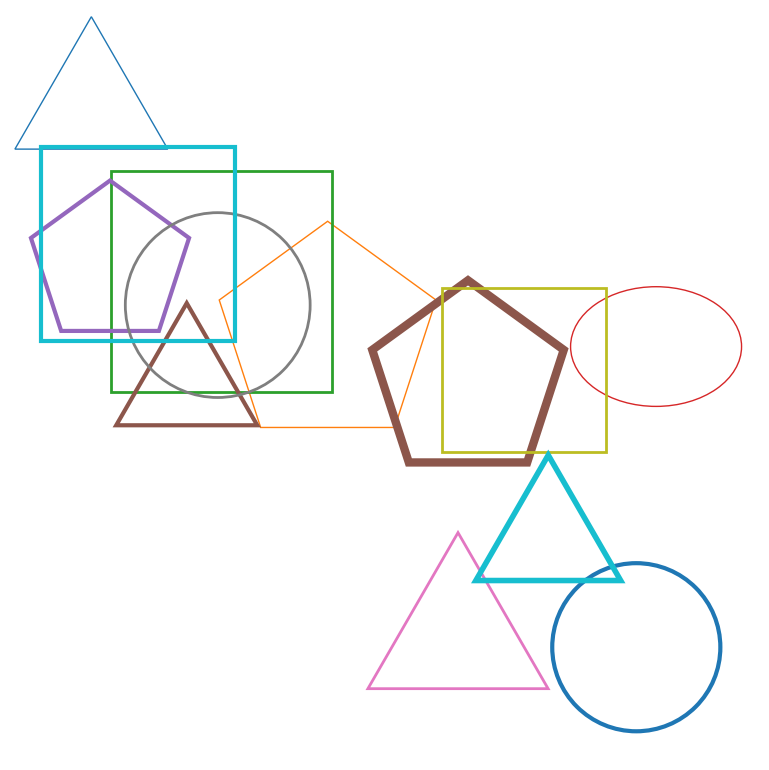[{"shape": "circle", "thickness": 1.5, "radius": 0.55, "center": [0.826, 0.159]}, {"shape": "triangle", "thickness": 0.5, "radius": 0.57, "center": [0.119, 0.864]}, {"shape": "pentagon", "thickness": 0.5, "radius": 0.74, "center": [0.426, 0.565]}, {"shape": "square", "thickness": 1, "radius": 0.72, "center": [0.288, 0.634]}, {"shape": "oval", "thickness": 0.5, "radius": 0.56, "center": [0.852, 0.55]}, {"shape": "pentagon", "thickness": 1.5, "radius": 0.54, "center": [0.143, 0.658]}, {"shape": "triangle", "thickness": 1.5, "radius": 0.53, "center": [0.243, 0.501]}, {"shape": "pentagon", "thickness": 3, "radius": 0.65, "center": [0.608, 0.505]}, {"shape": "triangle", "thickness": 1, "radius": 0.68, "center": [0.595, 0.173]}, {"shape": "circle", "thickness": 1, "radius": 0.6, "center": [0.283, 0.604]}, {"shape": "square", "thickness": 1, "radius": 0.53, "center": [0.68, 0.519]}, {"shape": "square", "thickness": 1.5, "radius": 0.63, "center": [0.179, 0.684]}, {"shape": "triangle", "thickness": 2, "radius": 0.54, "center": [0.712, 0.3]}]